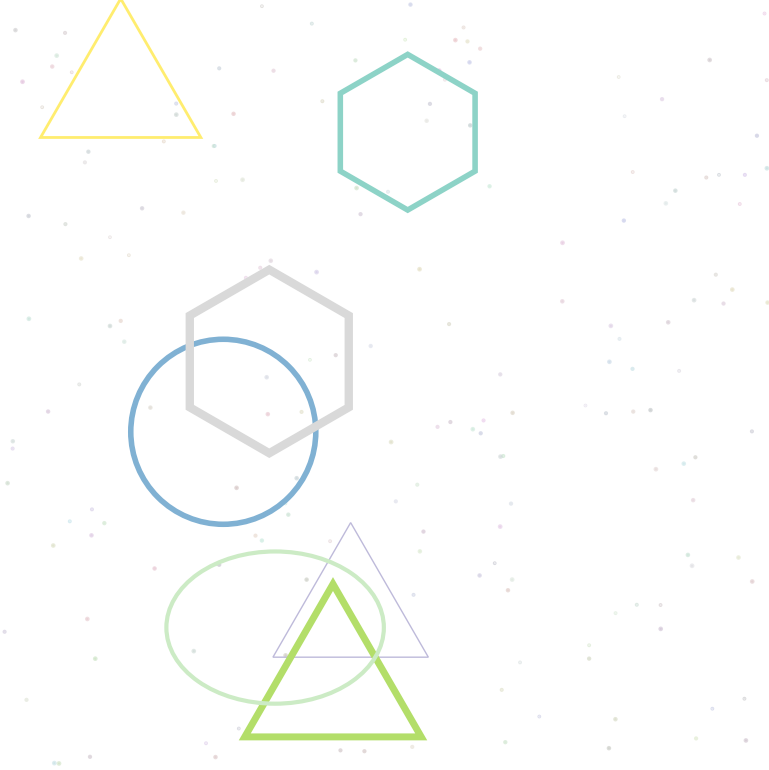[{"shape": "hexagon", "thickness": 2, "radius": 0.51, "center": [0.529, 0.828]}, {"shape": "triangle", "thickness": 0.5, "radius": 0.58, "center": [0.455, 0.205]}, {"shape": "circle", "thickness": 2, "radius": 0.6, "center": [0.29, 0.439]}, {"shape": "triangle", "thickness": 2.5, "radius": 0.66, "center": [0.432, 0.109]}, {"shape": "hexagon", "thickness": 3, "radius": 0.6, "center": [0.35, 0.531]}, {"shape": "oval", "thickness": 1.5, "radius": 0.71, "center": [0.357, 0.185]}, {"shape": "triangle", "thickness": 1, "radius": 0.6, "center": [0.157, 0.882]}]